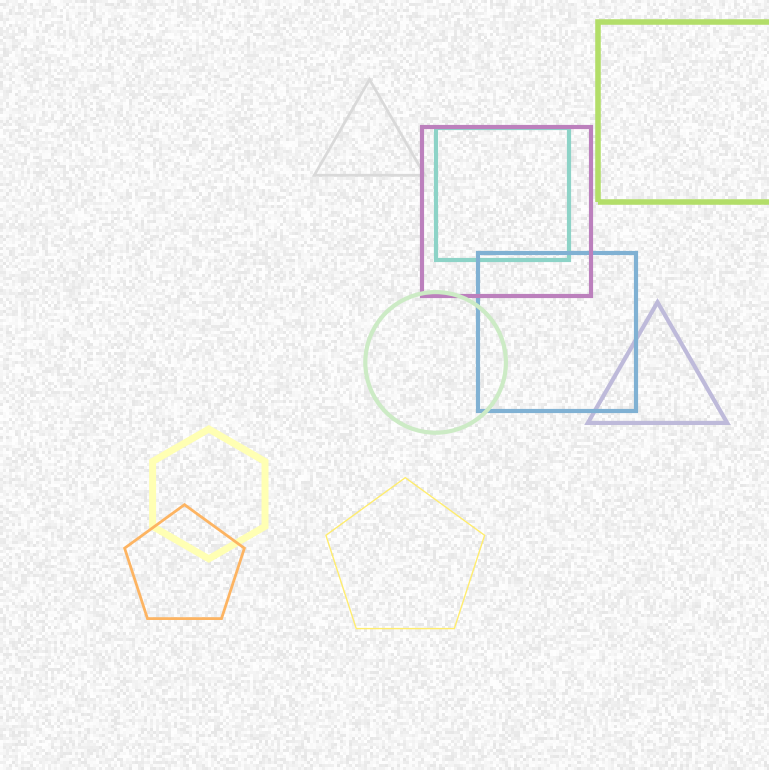[{"shape": "square", "thickness": 1.5, "radius": 0.43, "center": [0.652, 0.748]}, {"shape": "hexagon", "thickness": 2.5, "radius": 0.42, "center": [0.271, 0.359]}, {"shape": "triangle", "thickness": 1.5, "radius": 0.52, "center": [0.854, 0.503]}, {"shape": "square", "thickness": 1.5, "radius": 0.51, "center": [0.723, 0.569]}, {"shape": "pentagon", "thickness": 1, "radius": 0.41, "center": [0.24, 0.263]}, {"shape": "square", "thickness": 2, "radius": 0.58, "center": [0.893, 0.855]}, {"shape": "triangle", "thickness": 1, "radius": 0.41, "center": [0.48, 0.814]}, {"shape": "square", "thickness": 1.5, "radius": 0.55, "center": [0.658, 0.725]}, {"shape": "circle", "thickness": 1.5, "radius": 0.46, "center": [0.566, 0.529]}, {"shape": "pentagon", "thickness": 0.5, "radius": 0.54, "center": [0.526, 0.271]}]